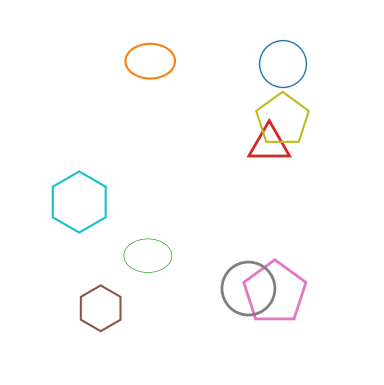[{"shape": "circle", "thickness": 1, "radius": 0.3, "center": [0.735, 0.834]}, {"shape": "oval", "thickness": 1.5, "radius": 0.32, "center": [0.39, 0.841]}, {"shape": "oval", "thickness": 0.5, "radius": 0.31, "center": [0.384, 0.336]}, {"shape": "triangle", "thickness": 2, "radius": 0.31, "center": [0.699, 0.625]}, {"shape": "hexagon", "thickness": 1.5, "radius": 0.3, "center": [0.262, 0.199]}, {"shape": "pentagon", "thickness": 2, "radius": 0.42, "center": [0.714, 0.24]}, {"shape": "circle", "thickness": 2, "radius": 0.34, "center": [0.645, 0.251]}, {"shape": "pentagon", "thickness": 1.5, "radius": 0.36, "center": [0.734, 0.69]}, {"shape": "hexagon", "thickness": 1.5, "radius": 0.4, "center": [0.206, 0.475]}]